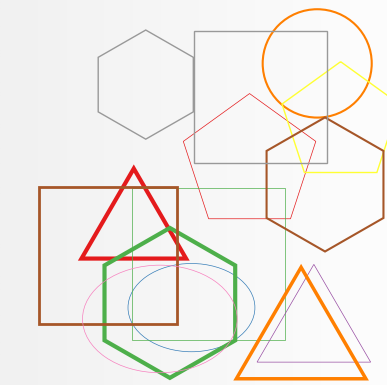[{"shape": "pentagon", "thickness": 0.5, "radius": 0.9, "center": [0.644, 0.577]}, {"shape": "triangle", "thickness": 3, "radius": 0.78, "center": [0.345, 0.406]}, {"shape": "oval", "thickness": 0.5, "radius": 0.82, "center": [0.494, 0.201]}, {"shape": "square", "thickness": 0.5, "radius": 0.99, "center": [0.537, 0.314]}, {"shape": "hexagon", "thickness": 3, "radius": 0.97, "center": [0.438, 0.213]}, {"shape": "triangle", "thickness": 0.5, "radius": 0.85, "center": [0.81, 0.144]}, {"shape": "circle", "thickness": 1.5, "radius": 0.7, "center": [0.819, 0.835]}, {"shape": "triangle", "thickness": 2.5, "radius": 0.97, "center": [0.777, 0.113]}, {"shape": "pentagon", "thickness": 1, "radius": 0.8, "center": [0.879, 0.681]}, {"shape": "hexagon", "thickness": 1.5, "radius": 0.87, "center": [0.839, 0.521]}, {"shape": "square", "thickness": 2, "radius": 0.89, "center": [0.278, 0.337]}, {"shape": "oval", "thickness": 0.5, "radius": 1.0, "center": [0.412, 0.172]}, {"shape": "square", "thickness": 1, "radius": 0.86, "center": [0.672, 0.748]}, {"shape": "hexagon", "thickness": 1, "radius": 0.71, "center": [0.376, 0.78]}]